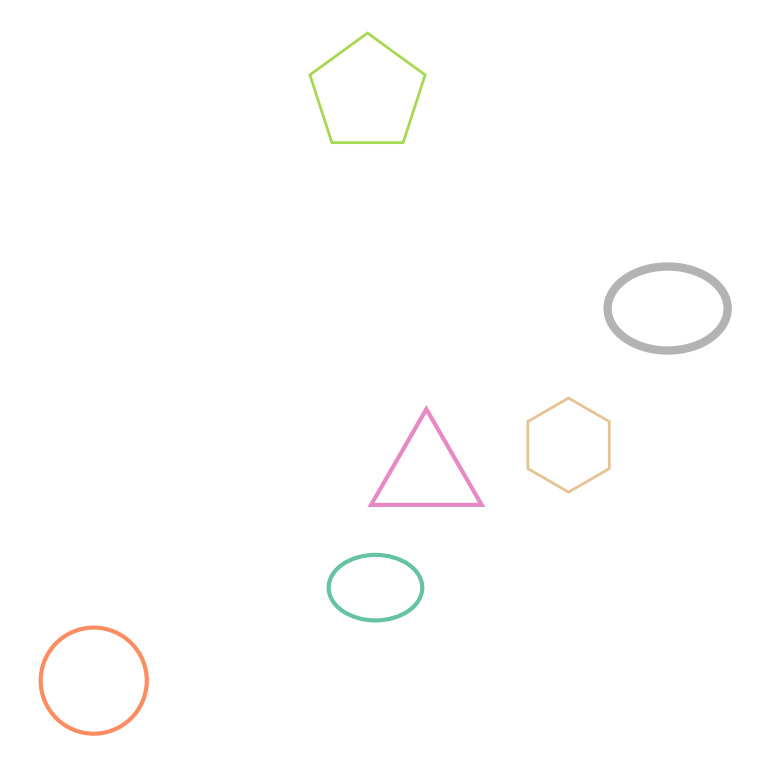[{"shape": "oval", "thickness": 1.5, "radius": 0.3, "center": [0.488, 0.237]}, {"shape": "circle", "thickness": 1.5, "radius": 0.34, "center": [0.122, 0.116]}, {"shape": "triangle", "thickness": 1.5, "radius": 0.41, "center": [0.554, 0.386]}, {"shape": "pentagon", "thickness": 1, "radius": 0.39, "center": [0.477, 0.878]}, {"shape": "hexagon", "thickness": 1, "radius": 0.31, "center": [0.738, 0.422]}, {"shape": "oval", "thickness": 3, "radius": 0.39, "center": [0.867, 0.599]}]